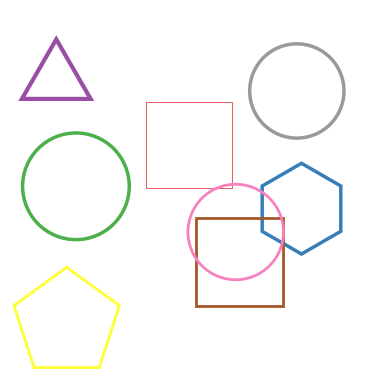[{"shape": "square", "thickness": 0.5, "radius": 0.56, "center": [0.491, 0.622]}, {"shape": "hexagon", "thickness": 2.5, "radius": 0.59, "center": [0.783, 0.458]}, {"shape": "circle", "thickness": 2.5, "radius": 0.69, "center": [0.197, 0.516]}, {"shape": "triangle", "thickness": 3, "radius": 0.52, "center": [0.146, 0.795]}, {"shape": "pentagon", "thickness": 2, "radius": 0.72, "center": [0.173, 0.162]}, {"shape": "square", "thickness": 2, "radius": 0.57, "center": [0.622, 0.32]}, {"shape": "circle", "thickness": 2, "radius": 0.62, "center": [0.612, 0.397]}, {"shape": "circle", "thickness": 2.5, "radius": 0.61, "center": [0.771, 0.764]}]